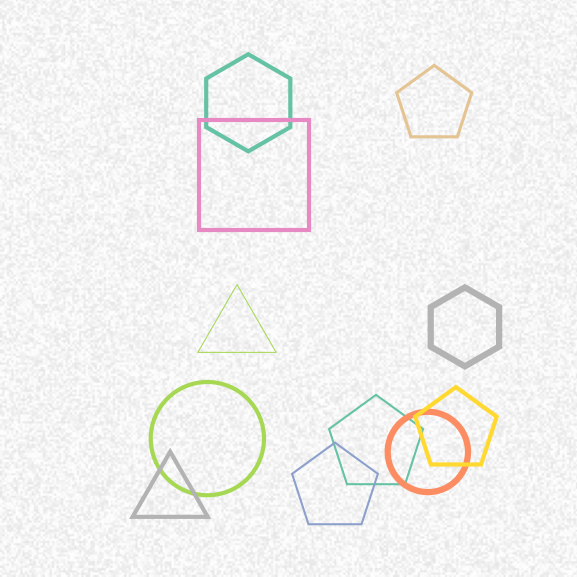[{"shape": "hexagon", "thickness": 2, "radius": 0.42, "center": [0.43, 0.821]}, {"shape": "pentagon", "thickness": 1, "radius": 0.43, "center": [0.651, 0.23]}, {"shape": "circle", "thickness": 3, "radius": 0.35, "center": [0.741, 0.217]}, {"shape": "pentagon", "thickness": 1, "radius": 0.39, "center": [0.58, 0.155]}, {"shape": "square", "thickness": 2, "radius": 0.47, "center": [0.44, 0.696]}, {"shape": "triangle", "thickness": 0.5, "radius": 0.39, "center": [0.41, 0.428]}, {"shape": "circle", "thickness": 2, "radius": 0.49, "center": [0.359, 0.24]}, {"shape": "pentagon", "thickness": 2, "radius": 0.37, "center": [0.79, 0.255]}, {"shape": "pentagon", "thickness": 1.5, "radius": 0.34, "center": [0.752, 0.818]}, {"shape": "triangle", "thickness": 2, "radius": 0.38, "center": [0.295, 0.142]}, {"shape": "hexagon", "thickness": 3, "radius": 0.34, "center": [0.805, 0.433]}]